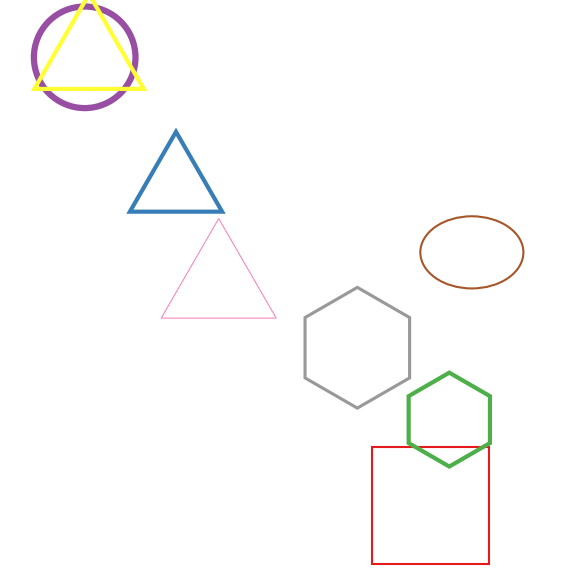[{"shape": "square", "thickness": 1, "radius": 0.51, "center": [0.745, 0.124]}, {"shape": "triangle", "thickness": 2, "radius": 0.46, "center": [0.305, 0.679]}, {"shape": "hexagon", "thickness": 2, "radius": 0.41, "center": [0.778, 0.273]}, {"shape": "circle", "thickness": 3, "radius": 0.44, "center": [0.147, 0.9]}, {"shape": "triangle", "thickness": 2, "radius": 0.55, "center": [0.154, 0.9]}, {"shape": "oval", "thickness": 1, "radius": 0.45, "center": [0.817, 0.562]}, {"shape": "triangle", "thickness": 0.5, "radius": 0.57, "center": [0.379, 0.506]}, {"shape": "hexagon", "thickness": 1.5, "radius": 0.52, "center": [0.619, 0.397]}]